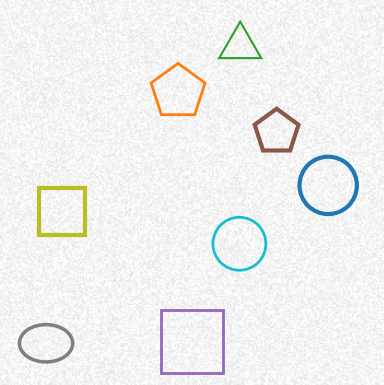[{"shape": "circle", "thickness": 3, "radius": 0.37, "center": [0.852, 0.518]}, {"shape": "pentagon", "thickness": 2, "radius": 0.37, "center": [0.463, 0.762]}, {"shape": "triangle", "thickness": 1.5, "radius": 0.32, "center": [0.624, 0.881]}, {"shape": "square", "thickness": 2, "radius": 0.41, "center": [0.499, 0.112]}, {"shape": "pentagon", "thickness": 3, "radius": 0.3, "center": [0.718, 0.658]}, {"shape": "oval", "thickness": 2.5, "radius": 0.35, "center": [0.12, 0.108]}, {"shape": "square", "thickness": 3, "radius": 0.3, "center": [0.161, 0.451]}, {"shape": "circle", "thickness": 2, "radius": 0.34, "center": [0.622, 0.367]}]